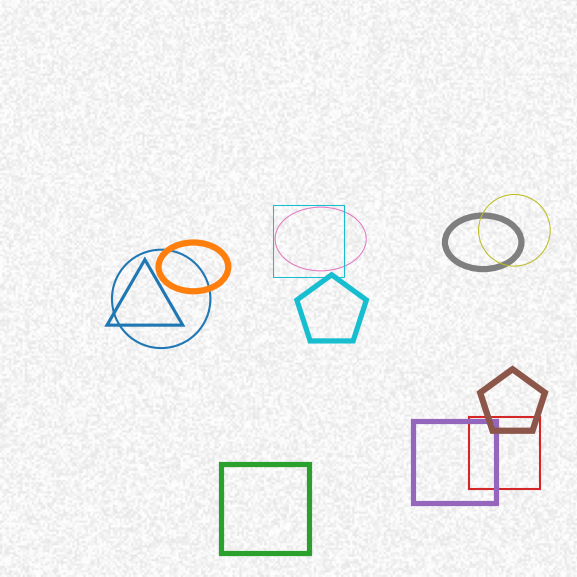[{"shape": "triangle", "thickness": 1.5, "radius": 0.38, "center": [0.251, 0.474]}, {"shape": "circle", "thickness": 1, "radius": 0.43, "center": [0.279, 0.482]}, {"shape": "oval", "thickness": 3, "radius": 0.3, "center": [0.335, 0.537]}, {"shape": "square", "thickness": 2.5, "radius": 0.38, "center": [0.458, 0.119]}, {"shape": "square", "thickness": 1, "radius": 0.31, "center": [0.874, 0.214]}, {"shape": "square", "thickness": 2.5, "radius": 0.36, "center": [0.787, 0.199]}, {"shape": "pentagon", "thickness": 3, "radius": 0.29, "center": [0.888, 0.301]}, {"shape": "oval", "thickness": 0.5, "radius": 0.39, "center": [0.555, 0.585]}, {"shape": "oval", "thickness": 3, "radius": 0.33, "center": [0.837, 0.58]}, {"shape": "circle", "thickness": 0.5, "radius": 0.31, "center": [0.891, 0.6]}, {"shape": "pentagon", "thickness": 2.5, "radius": 0.32, "center": [0.574, 0.46]}, {"shape": "square", "thickness": 0.5, "radius": 0.31, "center": [0.534, 0.582]}]